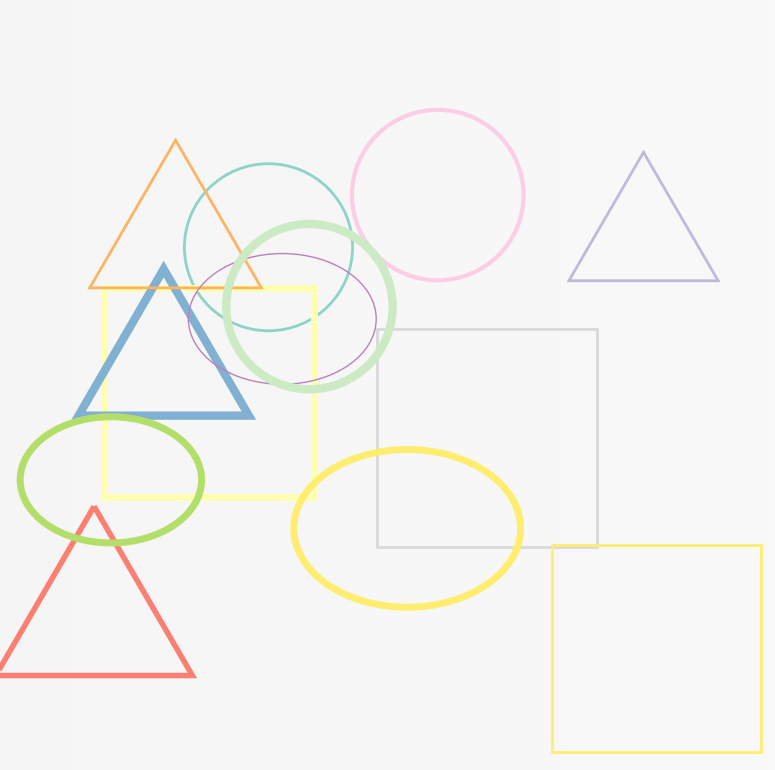[{"shape": "circle", "thickness": 1, "radius": 0.54, "center": [0.346, 0.679]}, {"shape": "square", "thickness": 2.5, "radius": 0.68, "center": [0.27, 0.491]}, {"shape": "triangle", "thickness": 1, "radius": 0.56, "center": [0.83, 0.691]}, {"shape": "triangle", "thickness": 2, "radius": 0.73, "center": [0.121, 0.196]}, {"shape": "triangle", "thickness": 3, "radius": 0.63, "center": [0.211, 0.524]}, {"shape": "triangle", "thickness": 1, "radius": 0.64, "center": [0.227, 0.69]}, {"shape": "oval", "thickness": 2.5, "radius": 0.59, "center": [0.143, 0.377]}, {"shape": "circle", "thickness": 1.5, "radius": 0.55, "center": [0.565, 0.747]}, {"shape": "square", "thickness": 1, "radius": 0.71, "center": [0.628, 0.431]}, {"shape": "oval", "thickness": 0.5, "radius": 0.61, "center": [0.364, 0.586]}, {"shape": "circle", "thickness": 3, "radius": 0.54, "center": [0.399, 0.602]}, {"shape": "square", "thickness": 1, "radius": 0.67, "center": [0.847, 0.157]}, {"shape": "oval", "thickness": 2.5, "radius": 0.73, "center": [0.525, 0.314]}]